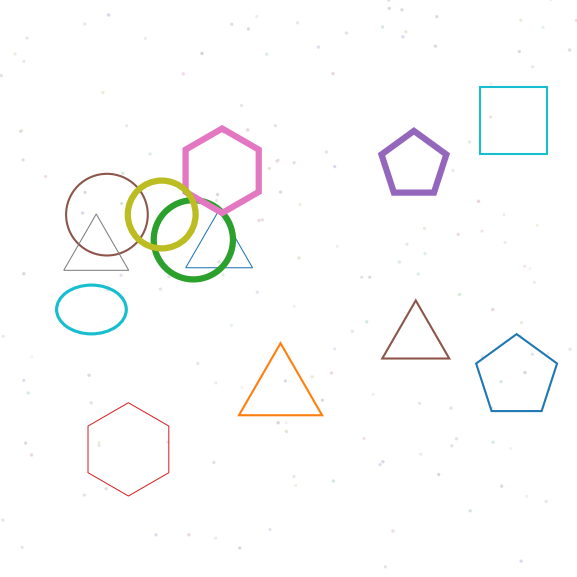[{"shape": "pentagon", "thickness": 1, "radius": 0.37, "center": [0.895, 0.347]}, {"shape": "triangle", "thickness": 0.5, "radius": 0.33, "center": [0.379, 0.569]}, {"shape": "triangle", "thickness": 1, "radius": 0.42, "center": [0.486, 0.322]}, {"shape": "circle", "thickness": 3, "radius": 0.34, "center": [0.335, 0.584]}, {"shape": "hexagon", "thickness": 0.5, "radius": 0.4, "center": [0.222, 0.221]}, {"shape": "pentagon", "thickness": 3, "radius": 0.3, "center": [0.717, 0.713]}, {"shape": "circle", "thickness": 1, "radius": 0.35, "center": [0.185, 0.627]}, {"shape": "triangle", "thickness": 1, "radius": 0.34, "center": [0.72, 0.412]}, {"shape": "hexagon", "thickness": 3, "radius": 0.37, "center": [0.385, 0.703]}, {"shape": "triangle", "thickness": 0.5, "radius": 0.32, "center": [0.167, 0.564]}, {"shape": "circle", "thickness": 3, "radius": 0.29, "center": [0.28, 0.628]}, {"shape": "oval", "thickness": 1.5, "radius": 0.3, "center": [0.158, 0.463]}, {"shape": "square", "thickness": 1, "radius": 0.29, "center": [0.889, 0.791]}]